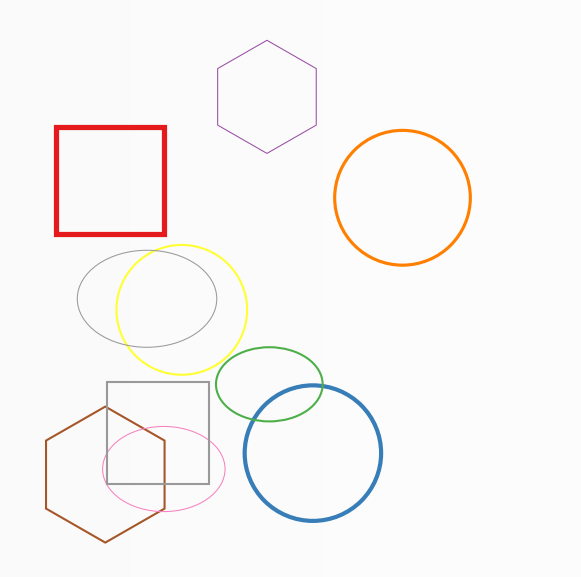[{"shape": "square", "thickness": 2.5, "radius": 0.46, "center": [0.19, 0.687]}, {"shape": "circle", "thickness": 2, "radius": 0.59, "center": [0.538, 0.214]}, {"shape": "oval", "thickness": 1, "radius": 0.46, "center": [0.463, 0.334]}, {"shape": "hexagon", "thickness": 0.5, "radius": 0.49, "center": [0.459, 0.831]}, {"shape": "circle", "thickness": 1.5, "radius": 0.58, "center": [0.692, 0.657]}, {"shape": "circle", "thickness": 1, "radius": 0.56, "center": [0.313, 0.463]}, {"shape": "hexagon", "thickness": 1, "radius": 0.59, "center": [0.181, 0.177]}, {"shape": "oval", "thickness": 0.5, "radius": 0.53, "center": [0.282, 0.187]}, {"shape": "oval", "thickness": 0.5, "radius": 0.6, "center": [0.253, 0.482]}, {"shape": "square", "thickness": 1, "radius": 0.44, "center": [0.272, 0.249]}]